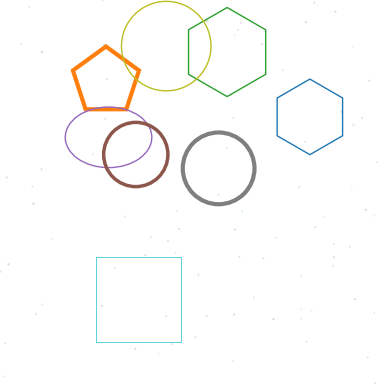[{"shape": "hexagon", "thickness": 1, "radius": 0.49, "center": [0.805, 0.696]}, {"shape": "pentagon", "thickness": 3, "radius": 0.45, "center": [0.275, 0.789]}, {"shape": "hexagon", "thickness": 1, "radius": 0.58, "center": [0.59, 0.865]}, {"shape": "oval", "thickness": 1, "radius": 0.56, "center": [0.282, 0.643]}, {"shape": "circle", "thickness": 2.5, "radius": 0.42, "center": [0.353, 0.599]}, {"shape": "circle", "thickness": 3, "radius": 0.47, "center": [0.568, 0.563]}, {"shape": "circle", "thickness": 1, "radius": 0.58, "center": [0.432, 0.88]}, {"shape": "square", "thickness": 0.5, "radius": 0.55, "center": [0.36, 0.222]}]